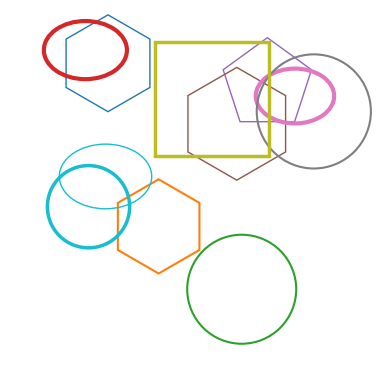[{"shape": "hexagon", "thickness": 1, "radius": 0.63, "center": [0.28, 0.836]}, {"shape": "hexagon", "thickness": 1.5, "radius": 0.61, "center": [0.412, 0.412]}, {"shape": "circle", "thickness": 1.5, "radius": 0.71, "center": [0.628, 0.249]}, {"shape": "oval", "thickness": 3, "radius": 0.54, "center": [0.222, 0.87]}, {"shape": "pentagon", "thickness": 1, "radius": 0.6, "center": [0.694, 0.782]}, {"shape": "hexagon", "thickness": 1, "radius": 0.73, "center": [0.615, 0.678]}, {"shape": "oval", "thickness": 3, "radius": 0.51, "center": [0.766, 0.751]}, {"shape": "circle", "thickness": 1.5, "radius": 0.74, "center": [0.815, 0.711]}, {"shape": "square", "thickness": 2.5, "radius": 0.74, "center": [0.55, 0.742]}, {"shape": "oval", "thickness": 1, "radius": 0.6, "center": [0.274, 0.542]}, {"shape": "circle", "thickness": 2.5, "radius": 0.53, "center": [0.23, 0.463]}]